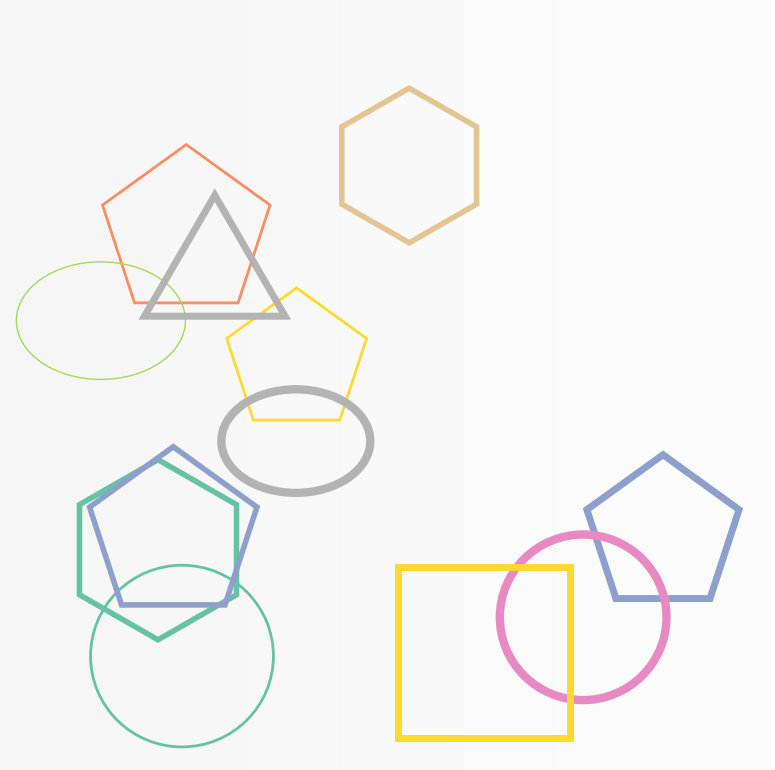[{"shape": "circle", "thickness": 1, "radius": 0.59, "center": [0.235, 0.148]}, {"shape": "hexagon", "thickness": 2, "radius": 0.58, "center": [0.204, 0.286]}, {"shape": "pentagon", "thickness": 1, "radius": 0.57, "center": [0.24, 0.699]}, {"shape": "pentagon", "thickness": 2.5, "radius": 0.52, "center": [0.855, 0.306]}, {"shape": "pentagon", "thickness": 2, "radius": 0.57, "center": [0.224, 0.306]}, {"shape": "circle", "thickness": 3, "radius": 0.54, "center": [0.752, 0.198]}, {"shape": "oval", "thickness": 0.5, "radius": 0.55, "center": [0.13, 0.584]}, {"shape": "square", "thickness": 2.5, "radius": 0.56, "center": [0.624, 0.153]}, {"shape": "pentagon", "thickness": 1, "radius": 0.47, "center": [0.383, 0.531]}, {"shape": "hexagon", "thickness": 2, "radius": 0.5, "center": [0.528, 0.785]}, {"shape": "triangle", "thickness": 2.5, "radius": 0.52, "center": [0.277, 0.642]}, {"shape": "oval", "thickness": 3, "radius": 0.48, "center": [0.382, 0.427]}]